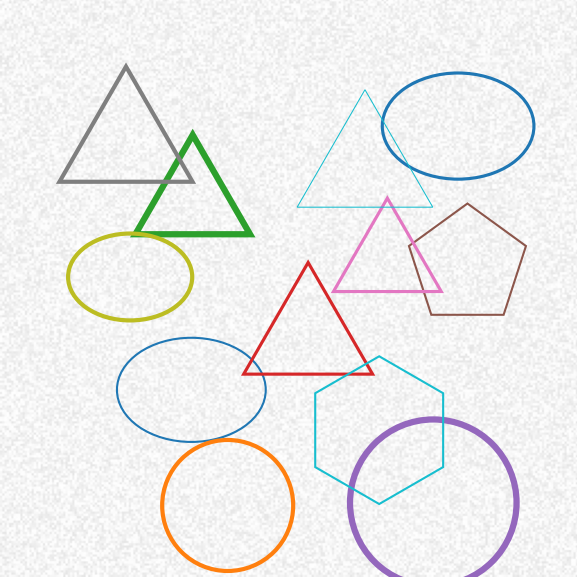[{"shape": "oval", "thickness": 1, "radius": 0.64, "center": [0.331, 0.324]}, {"shape": "oval", "thickness": 1.5, "radius": 0.66, "center": [0.793, 0.781]}, {"shape": "circle", "thickness": 2, "radius": 0.57, "center": [0.394, 0.124]}, {"shape": "triangle", "thickness": 3, "radius": 0.57, "center": [0.334, 0.651]}, {"shape": "triangle", "thickness": 1.5, "radius": 0.64, "center": [0.534, 0.416]}, {"shape": "circle", "thickness": 3, "radius": 0.72, "center": [0.75, 0.129]}, {"shape": "pentagon", "thickness": 1, "radius": 0.53, "center": [0.809, 0.54]}, {"shape": "triangle", "thickness": 1.5, "radius": 0.54, "center": [0.671, 0.548]}, {"shape": "triangle", "thickness": 2, "radius": 0.66, "center": [0.218, 0.751]}, {"shape": "oval", "thickness": 2, "radius": 0.54, "center": [0.225, 0.52]}, {"shape": "hexagon", "thickness": 1, "radius": 0.64, "center": [0.657, 0.254]}, {"shape": "triangle", "thickness": 0.5, "radius": 0.68, "center": [0.632, 0.708]}]